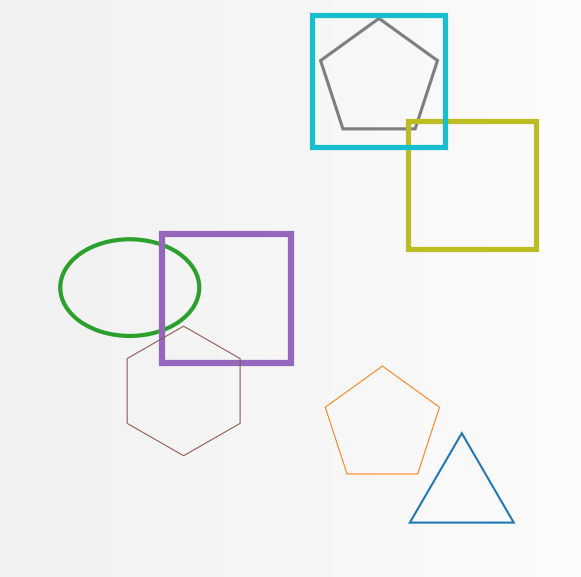[{"shape": "triangle", "thickness": 1, "radius": 0.52, "center": [0.794, 0.146]}, {"shape": "pentagon", "thickness": 0.5, "radius": 0.52, "center": [0.658, 0.262]}, {"shape": "oval", "thickness": 2, "radius": 0.6, "center": [0.223, 0.501]}, {"shape": "square", "thickness": 3, "radius": 0.56, "center": [0.39, 0.482]}, {"shape": "hexagon", "thickness": 0.5, "radius": 0.56, "center": [0.316, 0.322]}, {"shape": "pentagon", "thickness": 1.5, "radius": 0.53, "center": [0.652, 0.862]}, {"shape": "square", "thickness": 2.5, "radius": 0.55, "center": [0.812, 0.678]}, {"shape": "square", "thickness": 2.5, "radius": 0.57, "center": [0.652, 0.859]}]